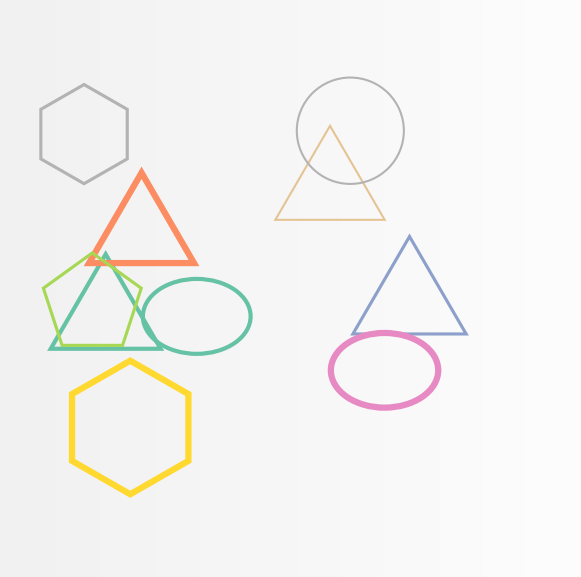[{"shape": "triangle", "thickness": 2, "radius": 0.55, "center": [0.182, 0.45]}, {"shape": "oval", "thickness": 2, "radius": 0.46, "center": [0.338, 0.451]}, {"shape": "triangle", "thickness": 3, "radius": 0.52, "center": [0.244, 0.596]}, {"shape": "triangle", "thickness": 1.5, "radius": 0.56, "center": [0.705, 0.477]}, {"shape": "oval", "thickness": 3, "radius": 0.46, "center": [0.662, 0.358]}, {"shape": "pentagon", "thickness": 1.5, "radius": 0.44, "center": [0.159, 0.473]}, {"shape": "hexagon", "thickness": 3, "radius": 0.58, "center": [0.224, 0.259]}, {"shape": "triangle", "thickness": 1, "radius": 0.54, "center": [0.568, 0.673]}, {"shape": "hexagon", "thickness": 1.5, "radius": 0.43, "center": [0.145, 0.767]}, {"shape": "circle", "thickness": 1, "radius": 0.46, "center": [0.603, 0.773]}]